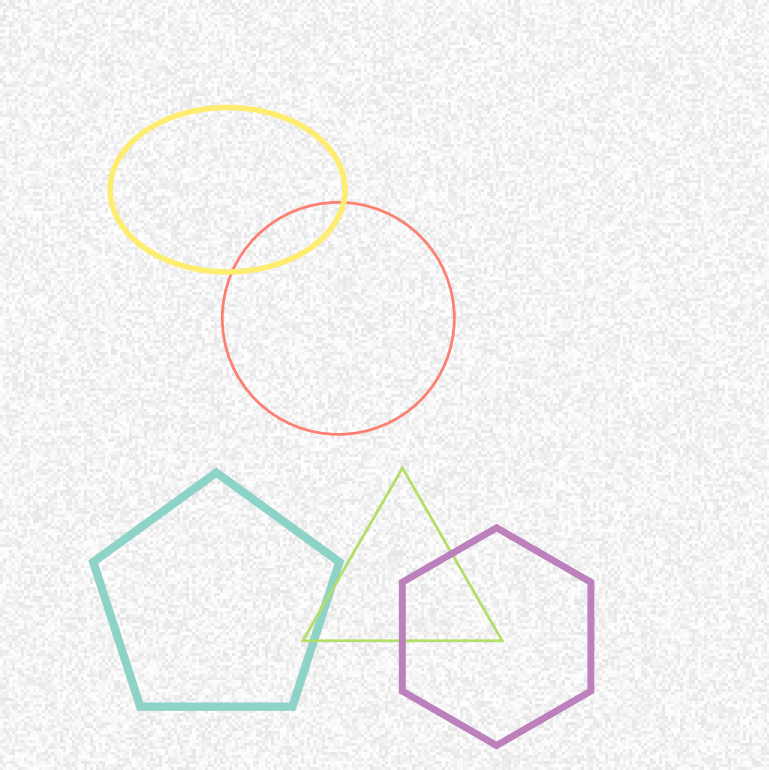[{"shape": "pentagon", "thickness": 3, "radius": 0.84, "center": [0.281, 0.218]}, {"shape": "circle", "thickness": 1, "radius": 0.75, "center": [0.439, 0.587]}, {"shape": "triangle", "thickness": 1, "radius": 0.75, "center": [0.523, 0.243]}, {"shape": "hexagon", "thickness": 2.5, "radius": 0.71, "center": [0.645, 0.173]}, {"shape": "oval", "thickness": 2, "radius": 0.76, "center": [0.296, 0.754]}]